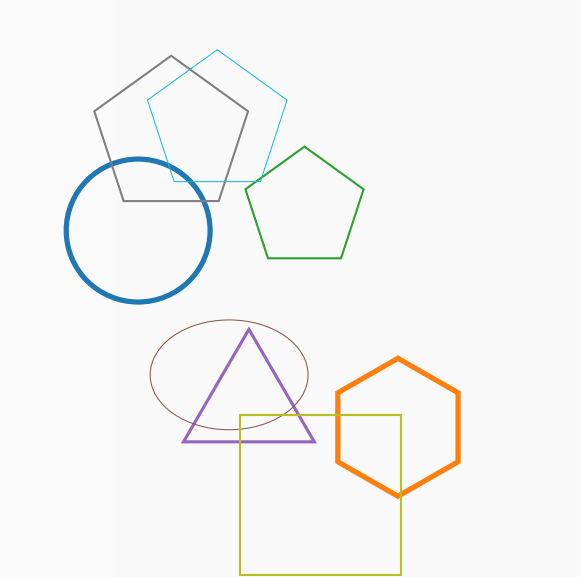[{"shape": "circle", "thickness": 2.5, "radius": 0.62, "center": [0.238, 0.6]}, {"shape": "hexagon", "thickness": 2.5, "radius": 0.6, "center": [0.685, 0.259]}, {"shape": "pentagon", "thickness": 1, "radius": 0.53, "center": [0.524, 0.638]}, {"shape": "triangle", "thickness": 1.5, "radius": 0.65, "center": [0.428, 0.299]}, {"shape": "oval", "thickness": 0.5, "radius": 0.68, "center": [0.394, 0.35]}, {"shape": "pentagon", "thickness": 1, "radius": 0.7, "center": [0.294, 0.763]}, {"shape": "square", "thickness": 1, "radius": 0.69, "center": [0.551, 0.142]}, {"shape": "pentagon", "thickness": 0.5, "radius": 0.63, "center": [0.374, 0.787]}]